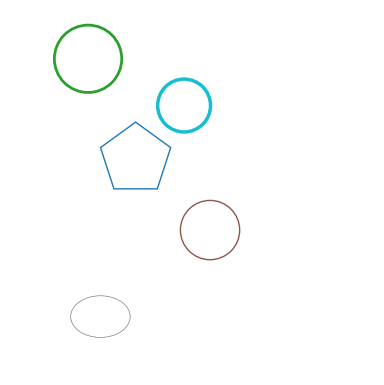[{"shape": "pentagon", "thickness": 1, "radius": 0.48, "center": [0.352, 0.587]}, {"shape": "circle", "thickness": 2, "radius": 0.44, "center": [0.229, 0.847]}, {"shape": "circle", "thickness": 1, "radius": 0.38, "center": [0.546, 0.402]}, {"shape": "oval", "thickness": 0.5, "radius": 0.39, "center": [0.261, 0.178]}, {"shape": "circle", "thickness": 2.5, "radius": 0.34, "center": [0.478, 0.726]}]